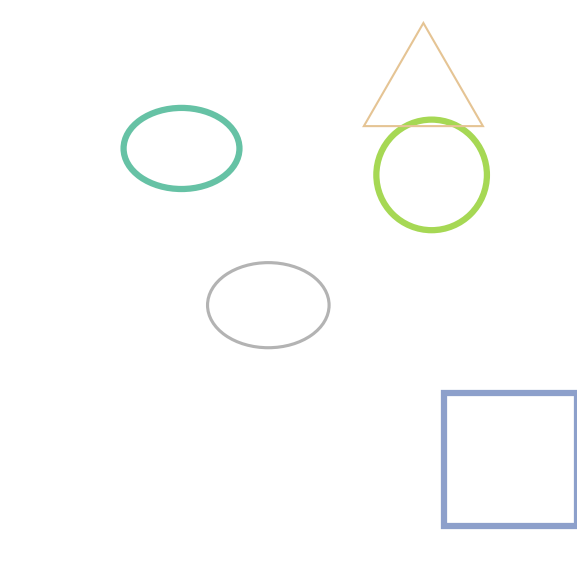[{"shape": "oval", "thickness": 3, "radius": 0.5, "center": [0.314, 0.742]}, {"shape": "square", "thickness": 3, "radius": 0.58, "center": [0.885, 0.204]}, {"shape": "circle", "thickness": 3, "radius": 0.48, "center": [0.747, 0.696]}, {"shape": "triangle", "thickness": 1, "radius": 0.6, "center": [0.733, 0.84]}, {"shape": "oval", "thickness": 1.5, "radius": 0.53, "center": [0.465, 0.471]}]